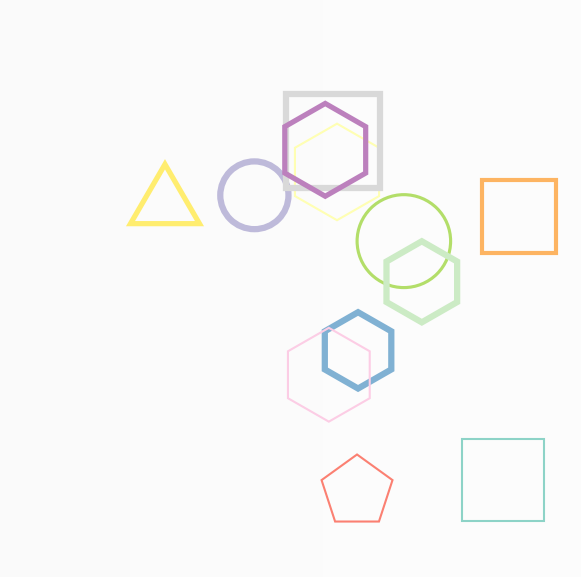[{"shape": "square", "thickness": 1, "radius": 0.36, "center": [0.865, 0.168]}, {"shape": "hexagon", "thickness": 1, "radius": 0.42, "center": [0.58, 0.701]}, {"shape": "circle", "thickness": 3, "radius": 0.29, "center": [0.438, 0.661]}, {"shape": "pentagon", "thickness": 1, "radius": 0.32, "center": [0.614, 0.148]}, {"shape": "hexagon", "thickness": 3, "radius": 0.33, "center": [0.616, 0.392]}, {"shape": "square", "thickness": 2, "radius": 0.32, "center": [0.893, 0.624]}, {"shape": "circle", "thickness": 1.5, "radius": 0.4, "center": [0.695, 0.582]}, {"shape": "hexagon", "thickness": 1, "radius": 0.41, "center": [0.566, 0.35]}, {"shape": "square", "thickness": 3, "radius": 0.4, "center": [0.573, 0.755]}, {"shape": "hexagon", "thickness": 2.5, "radius": 0.4, "center": [0.56, 0.74]}, {"shape": "hexagon", "thickness": 3, "radius": 0.35, "center": [0.726, 0.511]}, {"shape": "triangle", "thickness": 2.5, "radius": 0.34, "center": [0.284, 0.646]}]